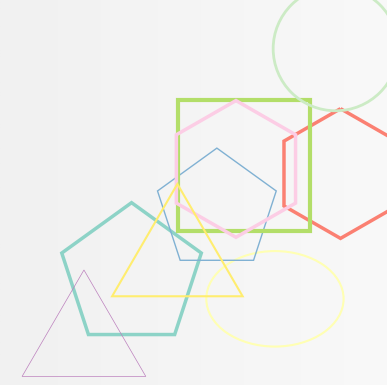[{"shape": "pentagon", "thickness": 2.5, "radius": 0.95, "center": [0.339, 0.284]}, {"shape": "oval", "thickness": 1.5, "radius": 0.89, "center": [0.71, 0.224]}, {"shape": "hexagon", "thickness": 2.5, "radius": 0.84, "center": [0.879, 0.549]}, {"shape": "pentagon", "thickness": 1, "radius": 0.81, "center": [0.56, 0.454]}, {"shape": "square", "thickness": 3, "radius": 0.85, "center": [0.631, 0.57]}, {"shape": "hexagon", "thickness": 2.5, "radius": 0.89, "center": [0.609, 0.561]}, {"shape": "triangle", "thickness": 0.5, "radius": 0.92, "center": [0.217, 0.114]}, {"shape": "circle", "thickness": 2, "radius": 0.81, "center": [0.866, 0.874]}, {"shape": "triangle", "thickness": 1.5, "radius": 0.97, "center": [0.458, 0.328]}]